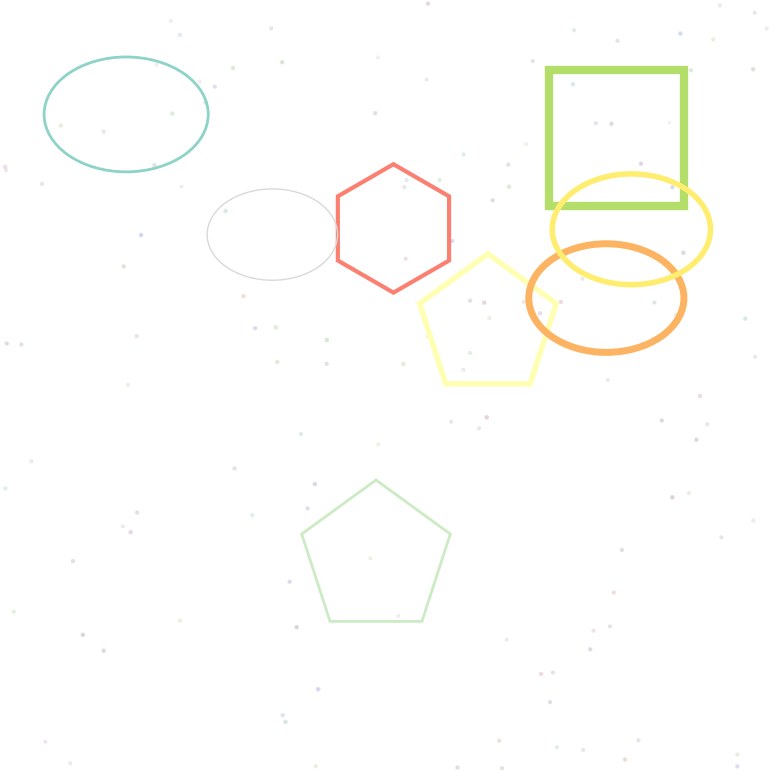[{"shape": "oval", "thickness": 1, "radius": 0.53, "center": [0.164, 0.851]}, {"shape": "pentagon", "thickness": 2, "radius": 0.47, "center": [0.634, 0.577]}, {"shape": "hexagon", "thickness": 1.5, "radius": 0.42, "center": [0.511, 0.703]}, {"shape": "oval", "thickness": 2.5, "radius": 0.5, "center": [0.787, 0.613]}, {"shape": "square", "thickness": 3, "radius": 0.44, "center": [0.801, 0.821]}, {"shape": "oval", "thickness": 0.5, "radius": 0.42, "center": [0.354, 0.695]}, {"shape": "pentagon", "thickness": 1, "radius": 0.51, "center": [0.488, 0.275]}, {"shape": "oval", "thickness": 2, "radius": 0.51, "center": [0.82, 0.702]}]